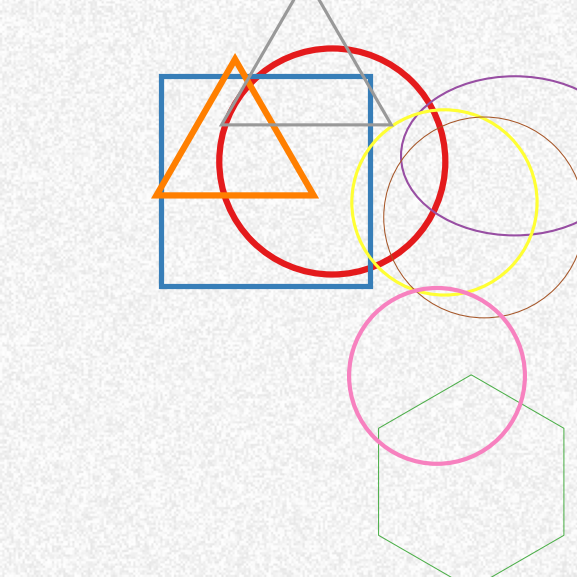[{"shape": "circle", "thickness": 3, "radius": 0.98, "center": [0.575, 0.72]}, {"shape": "square", "thickness": 2.5, "radius": 0.91, "center": [0.46, 0.686]}, {"shape": "hexagon", "thickness": 0.5, "radius": 0.93, "center": [0.816, 0.165]}, {"shape": "oval", "thickness": 1, "radius": 0.98, "center": [0.891, 0.729]}, {"shape": "triangle", "thickness": 3, "radius": 0.79, "center": [0.407, 0.739]}, {"shape": "circle", "thickness": 1.5, "radius": 0.8, "center": [0.77, 0.649]}, {"shape": "circle", "thickness": 0.5, "radius": 0.87, "center": [0.838, 0.623]}, {"shape": "circle", "thickness": 2, "radius": 0.76, "center": [0.757, 0.348]}, {"shape": "triangle", "thickness": 1.5, "radius": 0.85, "center": [0.531, 0.868]}]